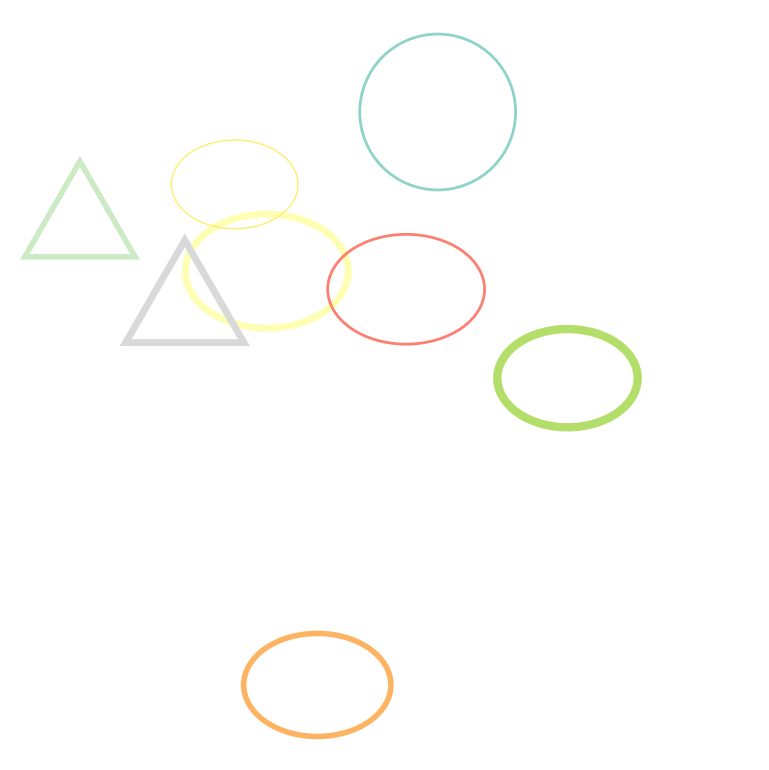[{"shape": "circle", "thickness": 1, "radius": 0.51, "center": [0.568, 0.855]}, {"shape": "oval", "thickness": 2.5, "radius": 0.53, "center": [0.347, 0.648]}, {"shape": "oval", "thickness": 1, "radius": 0.51, "center": [0.527, 0.624]}, {"shape": "oval", "thickness": 2, "radius": 0.48, "center": [0.412, 0.11]}, {"shape": "oval", "thickness": 3, "radius": 0.46, "center": [0.737, 0.509]}, {"shape": "triangle", "thickness": 2.5, "radius": 0.44, "center": [0.24, 0.599]}, {"shape": "triangle", "thickness": 2, "radius": 0.41, "center": [0.104, 0.708]}, {"shape": "oval", "thickness": 0.5, "radius": 0.41, "center": [0.305, 0.761]}]